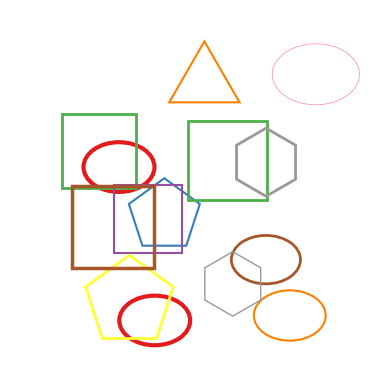[{"shape": "oval", "thickness": 3, "radius": 0.46, "center": [0.402, 0.168]}, {"shape": "oval", "thickness": 3, "radius": 0.46, "center": [0.309, 0.566]}, {"shape": "pentagon", "thickness": 1.5, "radius": 0.48, "center": [0.427, 0.44]}, {"shape": "square", "thickness": 2, "radius": 0.48, "center": [0.257, 0.607]}, {"shape": "square", "thickness": 2, "radius": 0.51, "center": [0.59, 0.582]}, {"shape": "square", "thickness": 1.5, "radius": 0.44, "center": [0.384, 0.431]}, {"shape": "triangle", "thickness": 1.5, "radius": 0.53, "center": [0.531, 0.787]}, {"shape": "oval", "thickness": 1.5, "radius": 0.47, "center": [0.753, 0.181]}, {"shape": "pentagon", "thickness": 2, "radius": 0.6, "center": [0.336, 0.218]}, {"shape": "square", "thickness": 2.5, "radius": 0.54, "center": [0.293, 0.41]}, {"shape": "oval", "thickness": 2, "radius": 0.45, "center": [0.691, 0.326]}, {"shape": "oval", "thickness": 0.5, "radius": 0.57, "center": [0.82, 0.807]}, {"shape": "hexagon", "thickness": 2, "radius": 0.44, "center": [0.691, 0.579]}, {"shape": "hexagon", "thickness": 1, "radius": 0.42, "center": [0.605, 0.263]}]